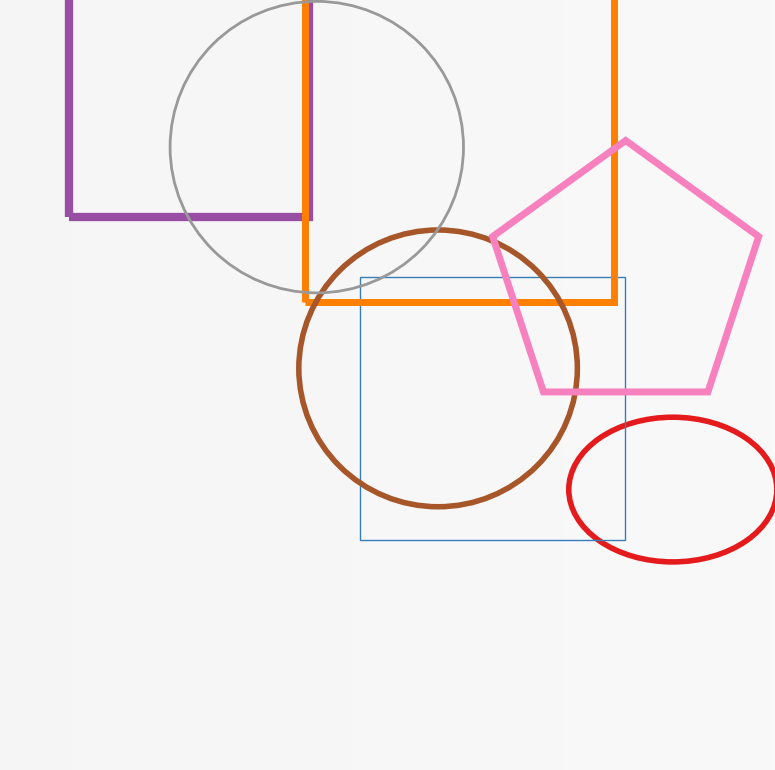[{"shape": "oval", "thickness": 2, "radius": 0.67, "center": [0.868, 0.364]}, {"shape": "square", "thickness": 0.5, "radius": 0.86, "center": [0.635, 0.47]}, {"shape": "square", "thickness": 3, "radius": 0.77, "center": [0.244, 0.872]}, {"shape": "square", "thickness": 2.5, "radius": 1.0, "center": [0.593, 0.807]}, {"shape": "circle", "thickness": 2, "radius": 0.9, "center": [0.565, 0.522]}, {"shape": "pentagon", "thickness": 2.5, "radius": 0.9, "center": [0.807, 0.637]}, {"shape": "circle", "thickness": 1, "radius": 0.95, "center": [0.409, 0.809]}]